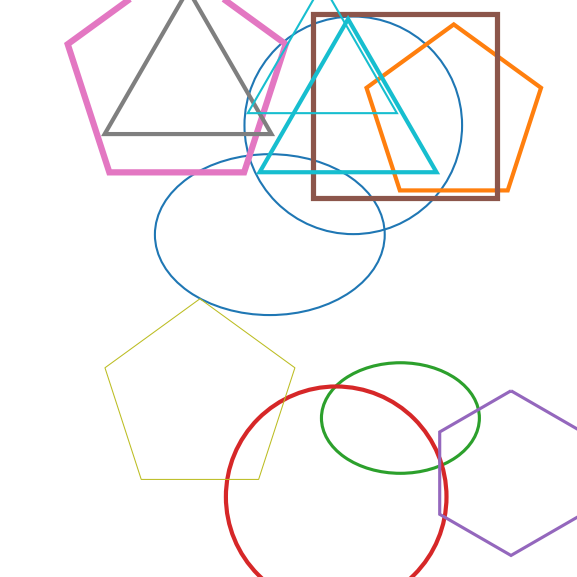[{"shape": "circle", "thickness": 1, "radius": 0.94, "center": [0.612, 0.782]}, {"shape": "oval", "thickness": 1, "radius": 0.99, "center": [0.467, 0.593]}, {"shape": "pentagon", "thickness": 2, "radius": 0.79, "center": [0.786, 0.798]}, {"shape": "oval", "thickness": 1.5, "radius": 0.68, "center": [0.693, 0.275]}, {"shape": "circle", "thickness": 2, "radius": 0.95, "center": [0.582, 0.139]}, {"shape": "hexagon", "thickness": 1.5, "radius": 0.71, "center": [0.885, 0.18]}, {"shape": "square", "thickness": 2.5, "radius": 0.8, "center": [0.702, 0.815]}, {"shape": "pentagon", "thickness": 3, "radius": 0.99, "center": [0.306, 0.861]}, {"shape": "triangle", "thickness": 2, "radius": 0.83, "center": [0.326, 0.85]}, {"shape": "pentagon", "thickness": 0.5, "radius": 0.86, "center": [0.346, 0.309]}, {"shape": "triangle", "thickness": 1, "radius": 0.75, "center": [0.558, 0.878]}, {"shape": "triangle", "thickness": 2, "radius": 0.88, "center": [0.603, 0.789]}]